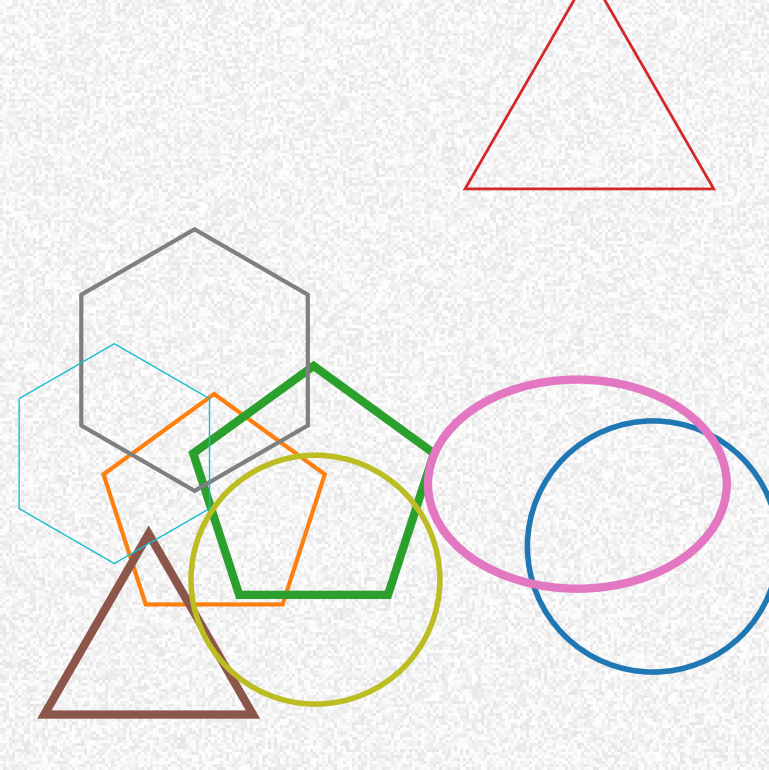[{"shape": "circle", "thickness": 2, "radius": 0.82, "center": [0.848, 0.29]}, {"shape": "pentagon", "thickness": 1.5, "radius": 0.76, "center": [0.278, 0.337]}, {"shape": "pentagon", "thickness": 3, "radius": 0.82, "center": [0.407, 0.36]}, {"shape": "triangle", "thickness": 1, "radius": 0.93, "center": [0.765, 0.848]}, {"shape": "triangle", "thickness": 3, "radius": 0.78, "center": [0.193, 0.15]}, {"shape": "oval", "thickness": 3, "radius": 0.97, "center": [0.75, 0.371]}, {"shape": "hexagon", "thickness": 1.5, "radius": 0.85, "center": [0.253, 0.532]}, {"shape": "circle", "thickness": 2, "radius": 0.81, "center": [0.41, 0.247]}, {"shape": "hexagon", "thickness": 0.5, "radius": 0.71, "center": [0.148, 0.411]}]